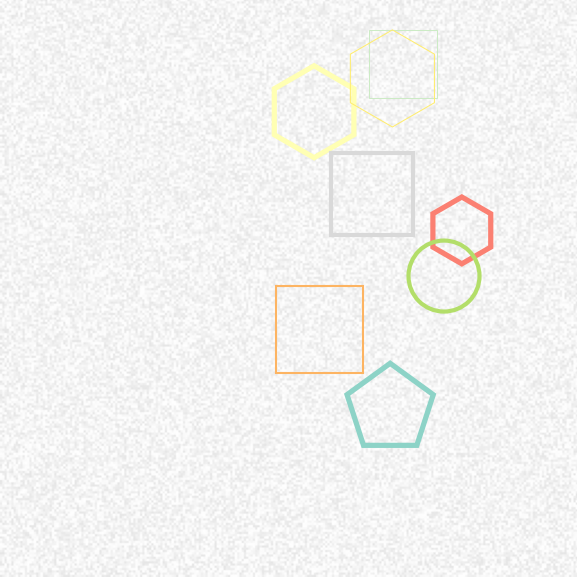[{"shape": "pentagon", "thickness": 2.5, "radius": 0.39, "center": [0.676, 0.291]}, {"shape": "hexagon", "thickness": 2.5, "radius": 0.4, "center": [0.544, 0.806]}, {"shape": "hexagon", "thickness": 2.5, "radius": 0.29, "center": [0.8, 0.6]}, {"shape": "square", "thickness": 1, "radius": 0.38, "center": [0.553, 0.429]}, {"shape": "circle", "thickness": 2, "radius": 0.31, "center": [0.769, 0.521]}, {"shape": "square", "thickness": 2, "radius": 0.36, "center": [0.644, 0.664]}, {"shape": "square", "thickness": 0.5, "radius": 0.3, "center": [0.698, 0.888]}, {"shape": "hexagon", "thickness": 0.5, "radius": 0.42, "center": [0.679, 0.863]}]